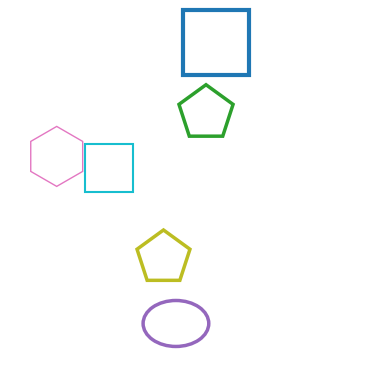[{"shape": "square", "thickness": 3, "radius": 0.43, "center": [0.561, 0.889]}, {"shape": "pentagon", "thickness": 2.5, "radius": 0.37, "center": [0.535, 0.706]}, {"shape": "oval", "thickness": 2.5, "radius": 0.43, "center": [0.457, 0.16]}, {"shape": "hexagon", "thickness": 1, "radius": 0.39, "center": [0.147, 0.594]}, {"shape": "pentagon", "thickness": 2.5, "radius": 0.36, "center": [0.425, 0.33]}, {"shape": "square", "thickness": 1.5, "radius": 0.31, "center": [0.284, 0.565]}]